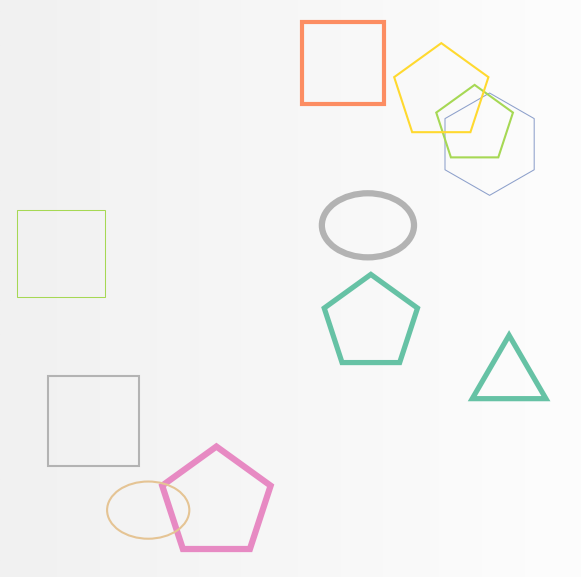[{"shape": "triangle", "thickness": 2.5, "radius": 0.37, "center": [0.876, 0.345]}, {"shape": "pentagon", "thickness": 2.5, "radius": 0.42, "center": [0.638, 0.44]}, {"shape": "square", "thickness": 2, "radius": 0.36, "center": [0.59, 0.889]}, {"shape": "hexagon", "thickness": 0.5, "radius": 0.44, "center": [0.842, 0.749]}, {"shape": "pentagon", "thickness": 3, "radius": 0.49, "center": [0.372, 0.128]}, {"shape": "pentagon", "thickness": 1, "radius": 0.35, "center": [0.817, 0.783]}, {"shape": "square", "thickness": 0.5, "radius": 0.38, "center": [0.105, 0.561]}, {"shape": "pentagon", "thickness": 1, "radius": 0.43, "center": [0.759, 0.839]}, {"shape": "oval", "thickness": 1, "radius": 0.35, "center": [0.255, 0.116]}, {"shape": "oval", "thickness": 3, "radius": 0.4, "center": [0.633, 0.609]}, {"shape": "square", "thickness": 1, "radius": 0.39, "center": [0.16, 0.271]}]